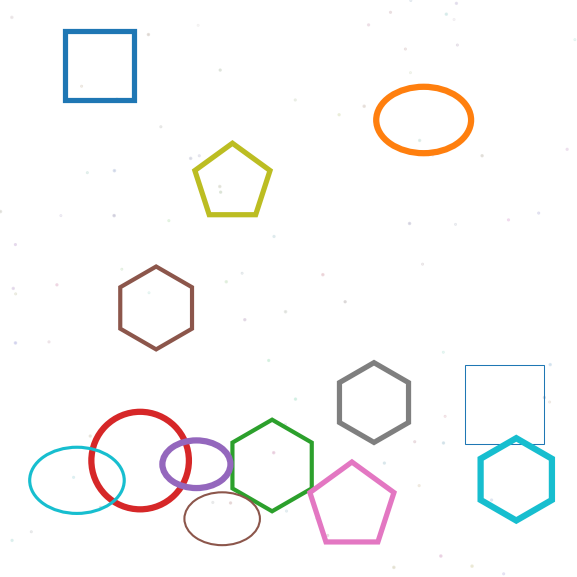[{"shape": "square", "thickness": 2.5, "radius": 0.3, "center": [0.172, 0.886]}, {"shape": "square", "thickness": 0.5, "radius": 0.34, "center": [0.873, 0.299]}, {"shape": "oval", "thickness": 3, "radius": 0.41, "center": [0.734, 0.791]}, {"shape": "hexagon", "thickness": 2, "radius": 0.4, "center": [0.471, 0.193]}, {"shape": "circle", "thickness": 3, "radius": 0.42, "center": [0.243, 0.202]}, {"shape": "oval", "thickness": 3, "radius": 0.29, "center": [0.34, 0.195]}, {"shape": "hexagon", "thickness": 2, "radius": 0.36, "center": [0.27, 0.466]}, {"shape": "oval", "thickness": 1, "radius": 0.33, "center": [0.385, 0.101]}, {"shape": "pentagon", "thickness": 2.5, "radius": 0.38, "center": [0.609, 0.123]}, {"shape": "hexagon", "thickness": 2.5, "radius": 0.35, "center": [0.648, 0.302]}, {"shape": "pentagon", "thickness": 2.5, "radius": 0.34, "center": [0.403, 0.683]}, {"shape": "oval", "thickness": 1.5, "radius": 0.41, "center": [0.133, 0.167]}, {"shape": "hexagon", "thickness": 3, "radius": 0.36, "center": [0.894, 0.169]}]